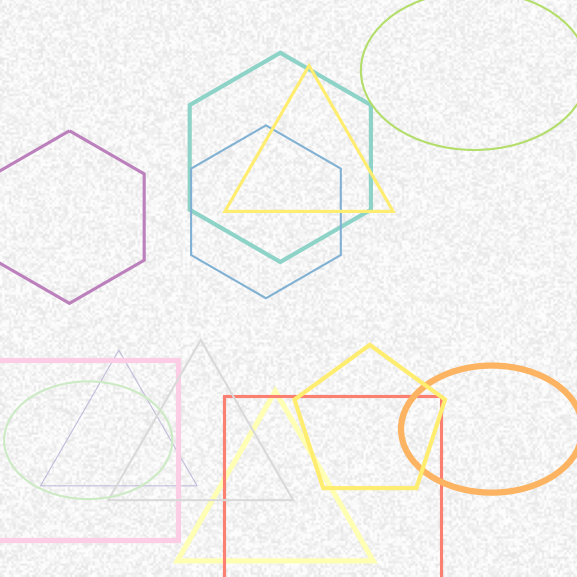[{"shape": "hexagon", "thickness": 2, "radius": 0.91, "center": [0.485, 0.727]}, {"shape": "triangle", "thickness": 2.5, "radius": 0.98, "center": [0.477, 0.126]}, {"shape": "triangle", "thickness": 0.5, "radius": 0.78, "center": [0.206, 0.236]}, {"shape": "square", "thickness": 1.5, "radius": 0.94, "center": [0.576, 0.126]}, {"shape": "hexagon", "thickness": 1, "radius": 0.75, "center": [0.461, 0.632]}, {"shape": "oval", "thickness": 3, "radius": 0.79, "center": [0.852, 0.256]}, {"shape": "oval", "thickness": 1, "radius": 0.98, "center": [0.821, 0.877]}, {"shape": "square", "thickness": 2.5, "radius": 0.78, "center": [0.152, 0.22]}, {"shape": "triangle", "thickness": 1, "radius": 0.92, "center": [0.348, 0.226]}, {"shape": "hexagon", "thickness": 1.5, "radius": 0.75, "center": [0.12, 0.623]}, {"shape": "oval", "thickness": 1, "radius": 0.73, "center": [0.153, 0.237]}, {"shape": "triangle", "thickness": 1.5, "radius": 0.84, "center": [0.535, 0.717]}, {"shape": "pentagon", "thickness": 2, "radius": 0.69, "center": [0.64, 0.265]}]